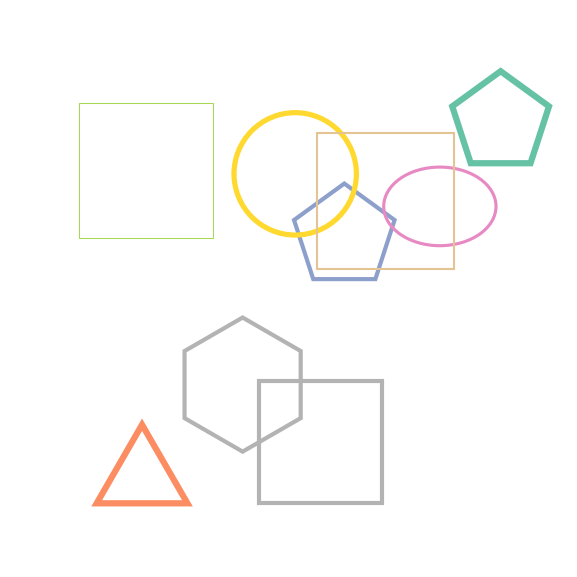[{"shape": "pentagon", "thickness": 3, "radius": 0.44, "center": [0.867, 0.788]}, {"shape": "triangle", "thickness": 3, "radius": 0.45, "center": [0.246, 0.173]}, {"shape": "pentagon", "thickness": 2, "radius": 0.46, "center": [0.596, 0.59]}, {"shape": "oval", "thickness": 1.5, "radius": 0.49, "center": [0.762, 0.642]}, {"shape": "square", "thickness": 0.5, "radius": 0.58, "center": [0.252, 0.704]}, {"shape": "circle", "thickness": 2.5, "radius": 0.53, "center": [0.511, 0.698]}, {"shape": "square", "thickness": 1, "radius": 0.59, "center": [0.668, 0.651]}, {"shape": "square", "thickness": 2, "radius": 0.53, "center": [0.555, 0.234]}, {"shape": "hexagon", "thickness": 2, "radius": 0.58, "center": [0.42, 0.333]}]